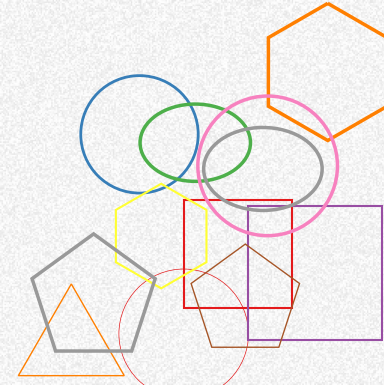[{"shape": "circle", "thickness": 0.5, "radius": 0.84, "center": [0.477, 0.133]}, {"shape": "square", "thickness": 1.5, "radius": 0.7, "center": [0.618, 0.34]}, {"shape": "circle", "thickness": 2, "radius": 0.76, "center": [0.362, 0.651]}, {"shape": "oval", "thickness": 2.5, "radius": 0.72, "center": [0.507, 0.629]}, {"shape": "square", "thickness": 1.5, "radius": 0.87, "center": [0.819, 0.291]}, {"shape": "triangle", "thickness": 1, "radius": 0.79, "center": [0.185, 0.104]}, {"shape": "hexagon", "thickness": 2.5, "radius": 0.89, "center": [0.851, 0.813]}, {"shape": "hexagon", "thickness": 1.5, "radius": 0.68, "center": [0.419, 0.387]}, {"shape": "pentagon", "thickness": 1, "radius": 0.74, "center": [0.637, 0.218]}, {"shape": "circle", "thickness": 2.5, "radius": 0.91, "center": [0.695, 0.569]}, {"shape": "oval", "thickness": 2.5, "radius": 0.77, "center": [0.683, 0.561]}, {"shape": "pentagon", "thickness": 2.5, "radius": 0.84, "center": [0.243, 0.224]}]